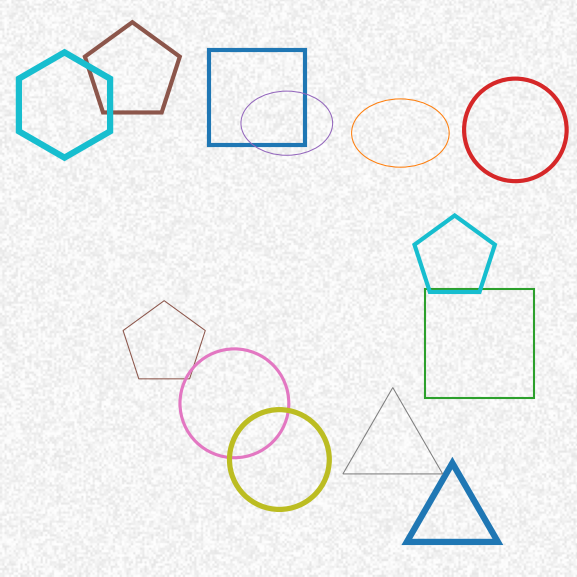[{"shape": "triangle", "thickness": 3, "radius": 0.46, "center": [0.783, 0.106]}, {"shape": "square", "thickness": 2, "radius": 0.41, "center": [0.445, 0.83]}, {"shape": "oval", "thickness": 0.5, "radius": 0.42, "center": [0.693, 0.769]}, {"shape": "square", "thickness": 1, "radius": 0.47, "center": [0.831, 0.405]}, {"shape": "circle", "thickness": 2, "radius": 0.44, "center": [0.892, 0.774]}, {"shape": "oval", "thickness": 0.5, "radius": 0.4, "center": [0.497, 0.786]}, {"shape": "pentagon", "thickness": 0.5, "radius": 0.37, "center": [0.284, 0.404]}, {"shape": "pentagon", "thickness": 2, "radius": 0.43, "center": [0.229, 0.874]}, {"shape": "circle", "thickness": 1.5, "radius": 0.47, "center": [0.406, 0.301]}, {"shape": "triangle", "thickness": 0.5, "radius": 0.5, "center": [0.68, 0.228]}, {"shape": "circle", "thickness": 2.5, "radius": 0.43, "center": [0.484, 0.203]}, {"shape": "pentagon", "thickness": 2, "radius": 0.37, "center": [0.787, 0.553]}, {"shape": "hexagon", "thickness": 3, "radius": 0.46, "center": [0.112, 0.817]}]